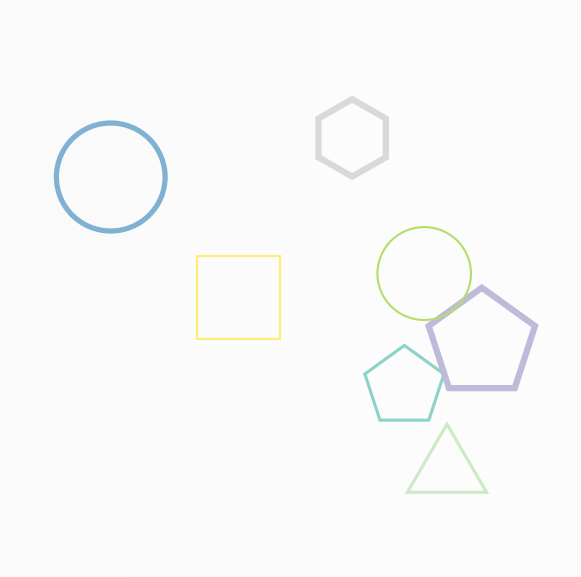[{"shape": "pentagon", "thickness": 1.5, "radius": 0.36, "center": [0.696, 0.329]}, {"shape": "pentagon", "thickness": 3, "radius": 0.48, "center": [0.829, 0.405]}, {"shape": "circle", "thickness": 2.5, "radius": 0.47, "center": [0.191, 0.693]}, {"shape": "circle", "thickness": 1, "radius": 0.4, "center": [0.73, 0.525]}, {"shape": "hexagon", "thickness": 3, "radius": 0.34, "center": [0.606, 0.76]}, {"shape": "triangle", "thickness": 1.5, "radius": 0.39, "center": [0.769, 0.186]}, {"shape": "square", "thickness": 1, "radius": 0.36, "center": [0.411, 0.484]}]